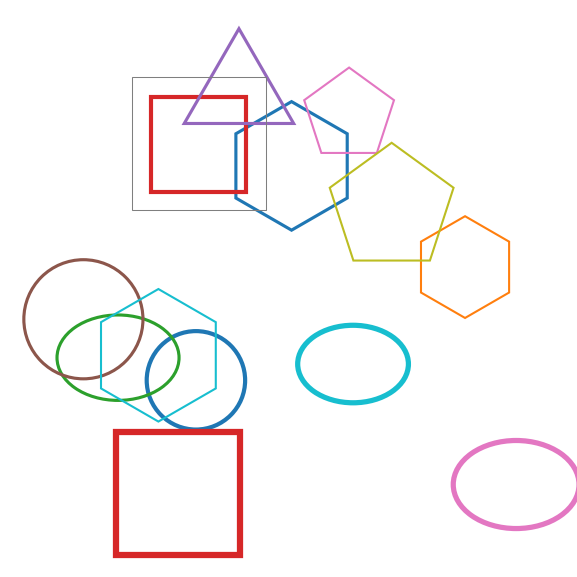[{"shape": "hexagon", "thickness": 1.5, "radius": 0.56, "center": [0.505, 0.712]}, {"shape": "circle", "thickness": 2, "radius": 0.43, "center": [0.339, 0.341]}, {"shape": "hexagon", "thickness": 1, "radius": 0.44, "center": [0.805, 0.537]}, {"shape": "oval", "thickness": 1.5, "radius": 0.53, "center": [0.204, 0.38]}, {"shape": "square", "thickness": 2, "radius": 0.41, "center": [0.343, 0.749]}, {"shape": "square", "thickness": 3, "radius": 0.54, "center": [0.308, 0.145]}, {"shape": "triangle", "thickness": 1.5, "radius": 0.55, "center": [0.414, 0.84]}, {"shape": "circle", "thickness": 1.5, "radius": 0.52, "center": [0.144, 0.446]}, {"shape": "oval", "thickness": 2.5, "radius": 0.54, "center": [0.894, 0.16]}, {"shape": "pentagon", "thickness": 1, "radius": 0.41, "center": [0.604, 0.8]}, {"shape": "square", "thickness": 0.5, "radius": 0.58, "center": [0.345, 0.751]}, {"shape": "pentagon", "thickness": 1, "radius": 0.56, "center": [0.678, 0.639]}, {"shape": "hexagon", "thickness": 1, "radius": 0.57, "center": [0.274, 0.384]}, {"shape": "oval", "thickness": 2.5, "radius": 0.48, "center": [0.611, 0.369]}]